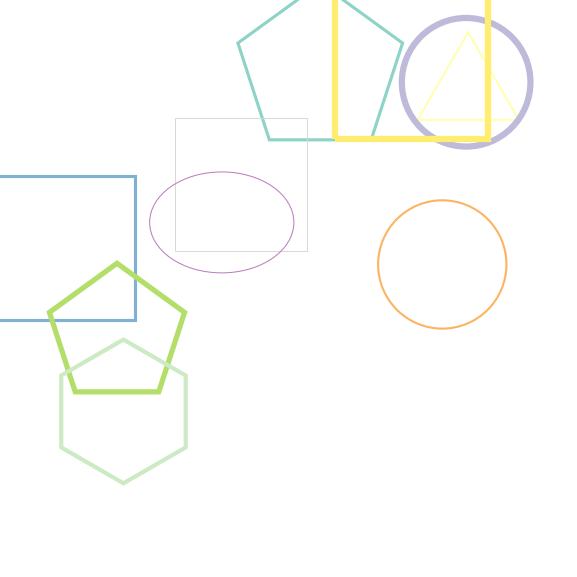[{"shape": "pentagon", "thickness": 1.5, "radius": 0.75, "center": [0.555, 0.878]}, {"shape": "triangle", "thickness": 1, "radius": 0.51, "center": [0.811, 0.842]}, {"shape": "circle", "thickness": 3, "radius": 0.56, "center": [0.807, 0.857]}, {"shape": "square", "thickness": 1.5, "radius": 0.62, "center": [0.109, 0.57]}, {"shape": "circle", "thickness": 1, "radius": 0.56, "center": [0.766, 0.541]}, {"shape": "pentagon", "thickness": 2.5, "radius": 0.62, "center": [0.203, 0.42]}, {"shape": "square", "thickness": 0.5, "radius": 0.57, "center": [0.417, 0.679]}, {"shape": "oval", "thickness": 0.5, "radius": 0.62, "center": [0.384, 0.614]}, {"shape": "hexagon", "thickness": 2, "radius": 0.62, "center": [0.214, 0.287]}, {"shape": "square", "thickness": 3, "radius": 0.66, "center": [0.712, 0.89]}]